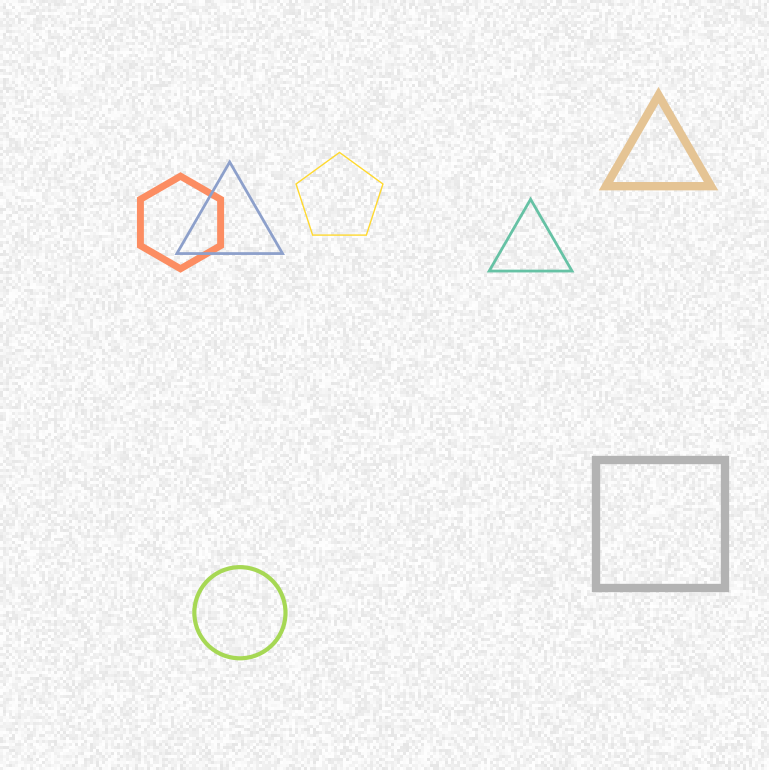[{"shape": "triangle", "thickness": 1, "radius": 0.31, "center": [0.689, 0.679]}, {"shape": "hexagon", "thickness": 2.5, "radius": 0.3, "center": [0.234, 0.711]}, {"shape": "triangle", "thickness": 1, "radius": 0.4, "center": [0.298, 0.71]}, {"shape": "circle", "thickness": 1.5, "radius": 0.3, "center": [0.312, 0.204]}, {"shape": "pentagon", "thickness": 0.5, "radius": 0.3, "center": [0.441, 0.743]}, {"shape": "triangle", "thickness": 3, "radius": 0.39, "center": [0.855, 0.798]}, {"shape": "square", "thickness": 3, "radius": 0.42, "center": [0.858, 0.319]}]